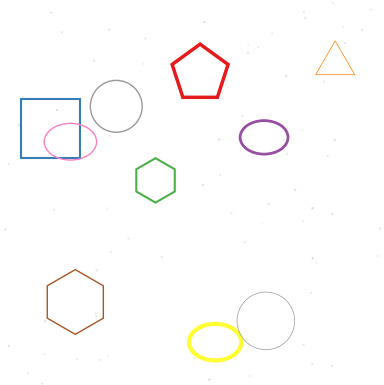[{"shape": "pentagon", "thickness": 2.5, "radius": 0.38, "center": [0.52, 0.809]}, {"shape": "square", "thickness": 1.5, "radius": 0.38, "center": [0.131, 0.667]}, {"shape": "hexagon", "thickness": 1.5, "radius": 0.29, "center": [0.404, 0.531]}, {"shape": "oval", "thickness": 2, "radius": 0.31, "center": [0.686, 0.643]}, {"shape": "triangle", "thickness": 0.5, "radius": 0.29, "center": [0.871, 0.835]}, {"shape": "oval", "thickness": 3, "radius": 0.34, "center": [0.559, 0.111]}, {"shape": "hexagon", "thickness": 1, "radius": 0.42, "center": [0.196, 0.216]}, {"shape": "oval", "thickness": 1, "radius": 0.34, "center": [0.183, 0.632]}, {"shape": "circle", "thickness": 0.5, "radius": 0.37, "center": [0.691, 0.167]}, {"shape": "circle", "thickness": 1, "radius": 0.34, "center": [0.302, 0.724]}]